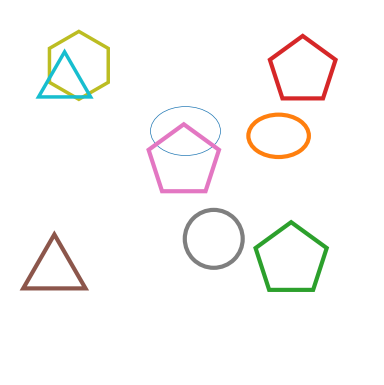[{"shape": "oval", "thickness": 0.5, "radius": 0.45, "center": [0.482, 0.66]}, {"shape": "oval", "thickness": 3, "radius": 0.39, "center": [0.724, 0.647]}, {"shape": "pentagon", "thickness": 3, "radius": 0.49, "center": [0.756, 0.326]}, {"shape": "pentagon", "thickness": 3, "radius": 0.45, "center": [0.786, 0.817]}, {"shape": "triangle", "thickness": 3, "radius": 0.47, "center": [0.141, 0.298]}, {"shape": "pentagon", "thickness": 3, "radius": 0.48, "center": [0.477, 0.581]}, {"shape": "circle", "thickness": 3, "radius": 0.38, "center": [0.555, 0.38]}, {"shape": "hexagon", "thickness": 2.5, "radius": 0.44, "center": [0.205, 0.83]}, {"shape": "triangle", "thickness": 2.5, "radius": 0.39, "center": [0.168, 0.787]}]